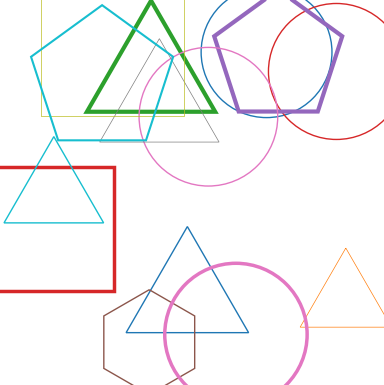[{"shape": "circle", "thickness": 1, "radius": 0.85, "center": [0.692, 0.864]}, {"shape": "triangle", "thickness": 1, "radius": 0.92, "center": [0.487, 0.228]}, {"shape": "triangle", "thickness": 0.5, "radius": 0.68, "center": [0.898, 0.219]}, {"shape": "triangle", "thickness": 3, "radius": 0.96, "center": [0.392, 0.806]}, {"shape": "square", "thickness": 2.5, "radius": 0.81, "center": [0.136, 0.405]}, {"shape": "circle", "thickness": 1, "radius": 0.88, "center": [0.874, 0.814]}, {"shape": "pentagon", "thickness": 3, "radius": 0.87, "center": [0.723, 0.852]}, {"shape": "hexagon", "thickness": 1, "radius": 0.68, "center": [0.388, 0.111]}, {"shape": "circle", "thickness": 2.5, "radius": 0.92, "center": [0.613, 0.131]}, {"shape": "circle", "thickness": 1, "radius": 0.9, "center": [0.541, 0.697]}, {"shape": "triangle", "thickness": 0.5, "radius": 0.9, "center": [0.414, 0.721]}, {"shape": "square", "thickness": 0.5, "radius": 0.92, "center": [0.293, 0.883]}, {"shape": "triangle", "thickness": 1, "radius": 0.75, "center": [0.14, 0.496]}, {"shape": "pentagon", "thickness": 1.5, "radius": 0.97, "center": [0.265, 0.793]}]